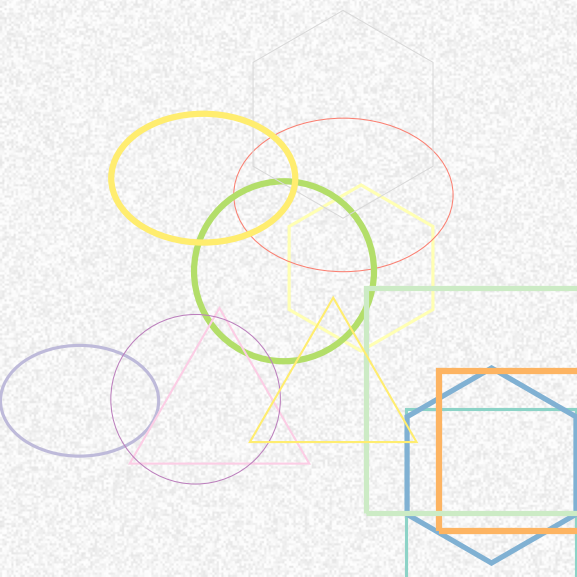[{"shape": "square", "thickness": 1.5, "radius": 0.73, "center": [0.85, 0.144]}, {"shape": "hexagon", "thickness": 1.5, "radius": 0.72, "center": [0.625, 0.535]}, {"shape": "oval", "thickness": 1.5, "radius": 0.68, "center": [0.138, 0.305]}, {"shape": "oval", "thickness": 0.5, "radius": 0.95, "center": [0.595, 0.662]}, {"shape": "hexagon", "thickness": 2.5, "radius": 0.84, "center": [0.851, 0.193]}, {"shape": "square", "thickness": 3, "radius": 0.69, "center": [0.898, 0.218]}, {"shape": "circle", "thickness": 3, "radius": 0.78, "center": [0.492, 0.529]}, {"shape": "triangle", "thickness": 1, "radius": 0.9, "center": [0.38, 0.286]}, {"shape": "hexagon", "thickness": 0.5, "radius": 0.9, "center": [0.594, 0.801]}, {"shape": "circle", "thickness": 0.5, "radius": 0.73, "center": [0.339, 0.308]}, {"shape": "square", "thickness": 2.5, "radius": 0.97, "center": [0.829, 0.306]}, {"shape": "triangle", "thickness": 1, "radius": 0.83, "center": [0.577, 0.317]}, {"shape": "oval", "thickness": 3, "radius": 0.8, "center": [0.352, 0.691]}]